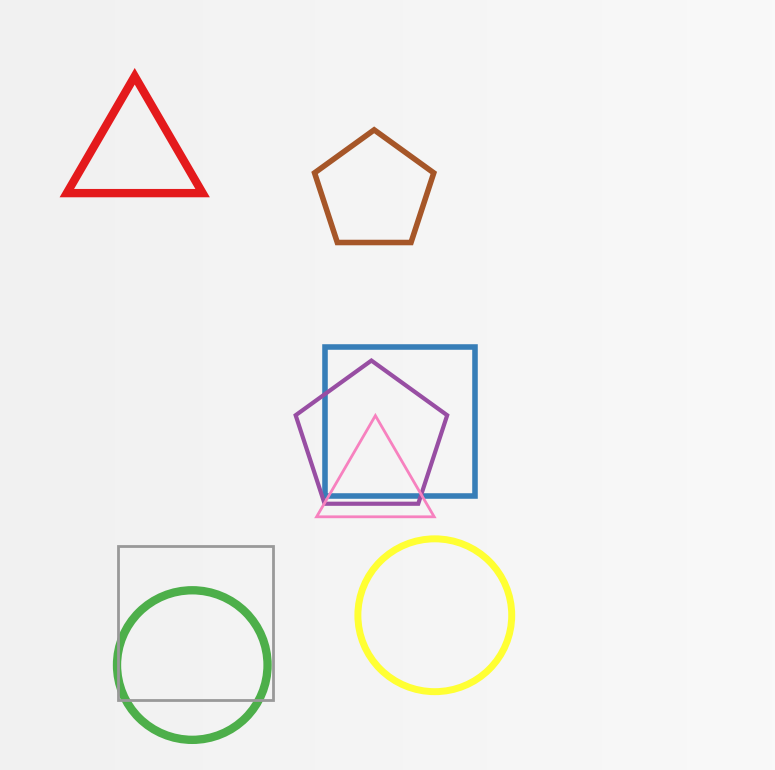[{"shape": "triangle", "thickness": 3, "radius": 0.51, "center": [0.174, 0.8]}, {"shape": "square", "thickness": 2, "radius": 0.48, "center": [0.516, 0.453]}, {"shape": "circle", "thickness": 3, "radius": 0.49, "center": [0.248, 0.136]}, {"shape": "pentagon", "thickness": 1.5, "radius": 0.51, "center": [0.479, 0.429]}, {"shape": "circle", "thickness": 2.5, "radius": 0.5, "center": [0.561, 0.201]}, {"shape": "pentagon", "thickness": 2, "radius": 0.4, "center": [0.483, 0.75]}, {"shape": "triangle", "thickness": 1, "radius": 0.44, "center": [0.484, 0.373]}, {"shape": "square", "thickness": 1, "radius": 0.5, "center": [0.252, 0.191]}]